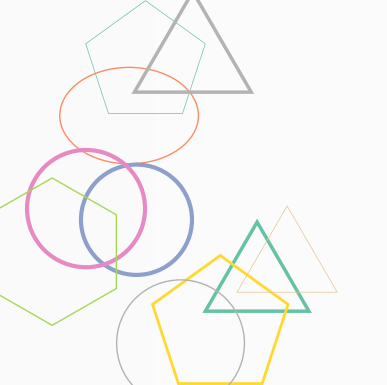[{"shape": "triangle", "thickness": 2.5, "radius": 0.77, "center": [0.664, 0.269]}, {"shape": "pentagon", "thickness": 0.5, "radius": 0.81, "center": [0.375, 0.836]}, {"shape": "oval", "thickness": 1, "radius": 0.89, "center": [0.333, 0.7]}, {"shape": "circle", "thickness": 3, "radius": 0.72, "center": [0.352, 0.429]}, {"shape": "circle", "thickness": 3, "radius": 0.76, "center": [0.222, 0.458]}, {"shape": "hexagon", "thickness": 1, "radius": 0.96, "center": [0.135, 0.346]}, {"shape": "pentagon", "thickness": 2, "radius": 0.92, "center": [0.568, 0.152]}, {"shape": "triangle", "thickness": 0.5, "radius": 0.75, "center": [0.741, 0.316]}, {"shape": "circle", "thickness": 1, "radius": 0.82, "center": [0.466, 0.108]}, {"shape": "triangle", "thickness": 2.5, "radius": 0.87, "center": [0.498, 0.848]}]